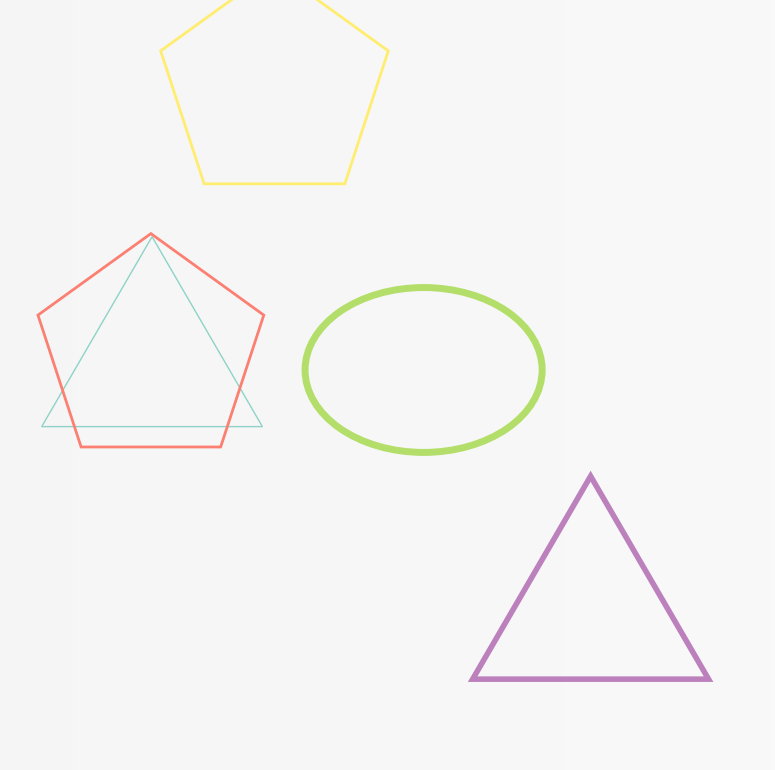[{"shape": "triangle", "thickness": 0.5, "radius": 0.82, "center": [0.196, 0.528]}, {"shape": "pentagon", "thickness": 1, "radius": 0.77, "center": [0.195, 0.543]}, {"shape": "oval", "thickness": 2.5, "radius": 0.76, "center": [0.547, 0.52]}, {"shape": "triangle", "thickness": 2, "radius": 0.88, "center": [0.762, 0.206]}, {"shape": "pentagon", "thickness": 1, "radius": 0.77, "center": [0.354, 0.886]}]